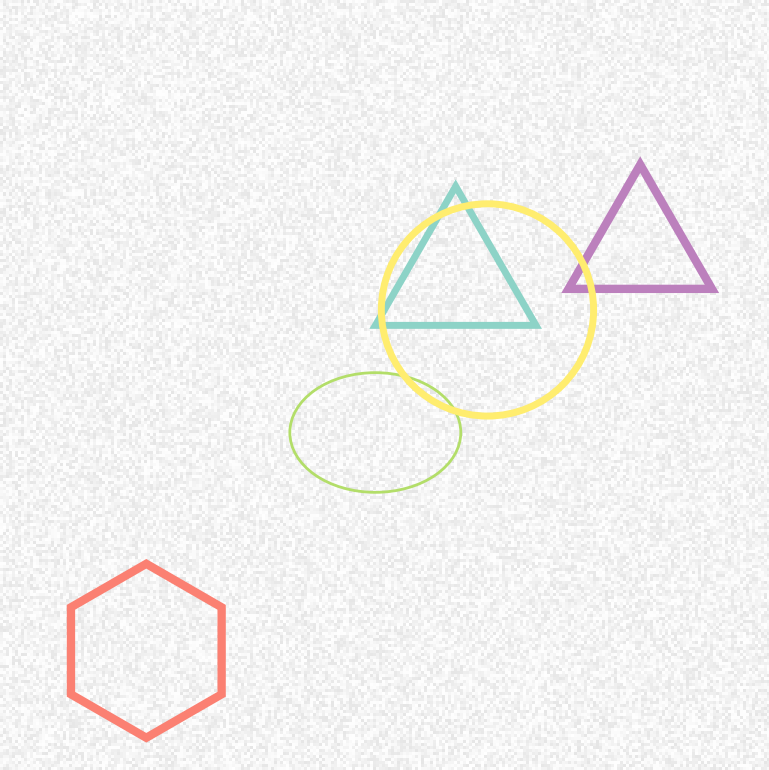[{"shape": "triangle", "thickness": 2.5, "radius": 0.6, "center": [0.592, 0.638]}, {"shape": "hexagon", "thickness": 3, "radius": 0.56, "center": [0.19, 0.155]}, {"shape": "oval", "thickness": 1, "radius": 0.56, "center": [0.487, 0.438]}, {"shape": "triangle", "thickness": 3, "radius": 0.54, "center": [0.831, 0.679]}, {"shape": "circle", "thickness": 2.5, "radius": 0.69, "center": [0.633, 0.598]}]